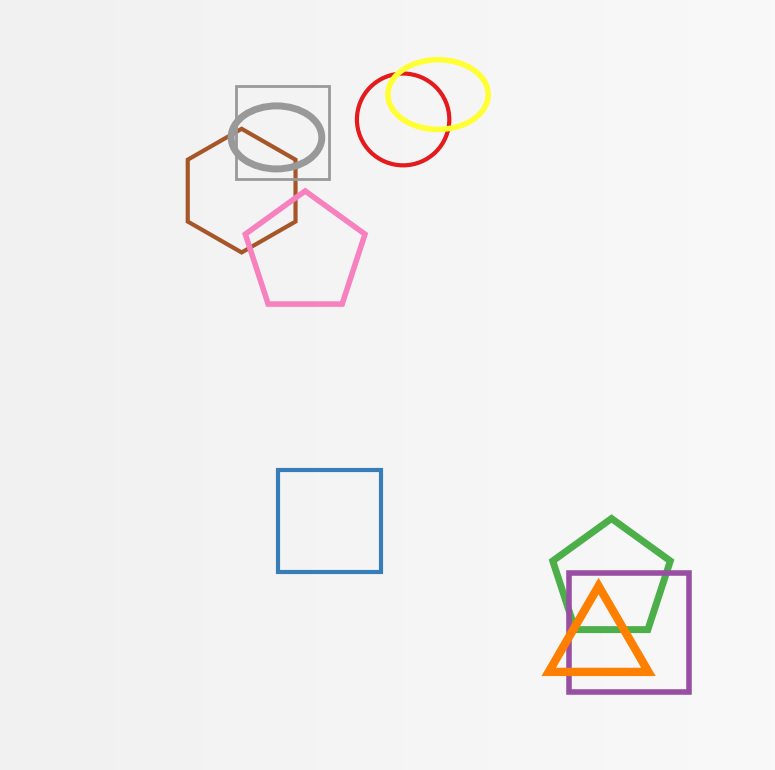[{"shape": "circle", "thickness": 1.5, "radius": 0.3, "center": [0.52, 0.845]}, {"shape": "square", "thickness": 1.5, "radius": 0.33, "center": [0.425, 0.324]}, {"shape": "pentagon", "thickness": 2.5, "radius": 0.4, "center": [0.789, 0.247]}, {"shape": "square", "thickness": 2, "radius": 0.39, "center": [0.812, 0.178]}, {"shape": "triangle", "thickness": 3, "radius": 0.37, "center": [0.772, 0.165]}, {"shape": "oval", "thickness": 2, "radius": 0.32, "center": [0.565, 0.877]}, {"shape": "hexagon", "thickness": 1.5, "radius": 0.4, "center": [0.312, 0.752]}, {"shape": "pentagon", "thickness": 2, "radius": 0.41, "center": [0.394, 0.671]}, {"shape": "square", "thickness": 1, "radius": 0.3, "center": [0.364, 0.828]}, {"shape": "oval", "thickness": 2.5, "radius": 0.29, "center": [0.357, 0.822]}]